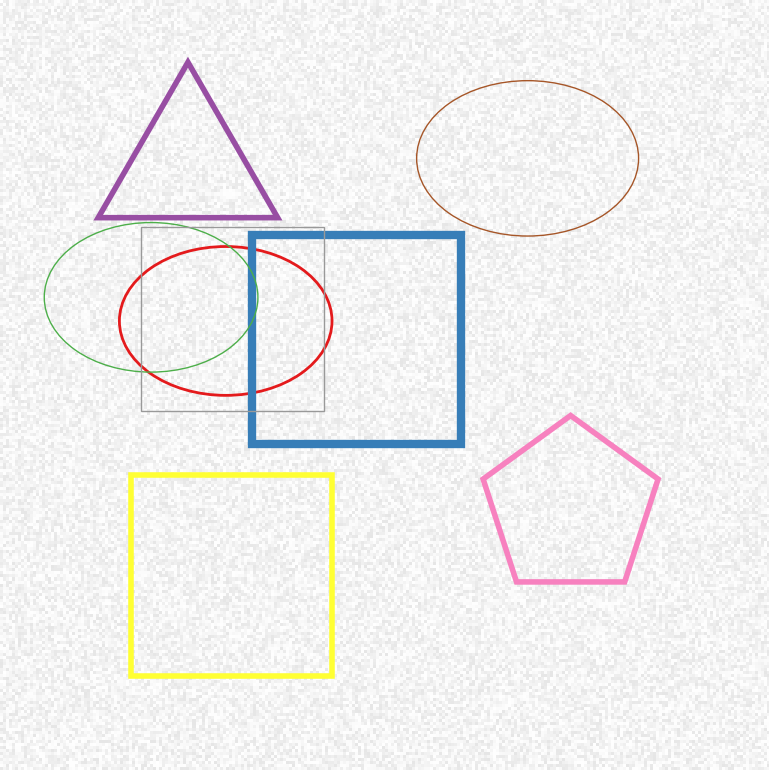[{"shape": "oval", "thickness": 1, "radius": 0.69, "center": [0.293, 0.583]}, {"shape": "square", "thickness": 3, "radius": 0.68, "center": [0.463, 0.559]}, {"shape": "oval", "thickness": 0.5, "radius": 0.69, "center": [0.196, 0.614]}, {"shape": "triangle", "thickness": 2, "radius": 0.67, "center": [0.244, 0.785]}, {"shape": "square", "thickness": 2, "radius": 0.65, "center": [0.301, 0.253]}, {"shape": "oval", "thickness": 0.5, "radius": 0.72, "center": [0.685, 0.794]}, {"shape": "pentagon", "thickness": 2, "radius": 0.6, "center": [0.741, 0.341]}, {"shape": "square", "thickness": 0.5, "radius": 0.6, "center": [0.302, 0.586]}]